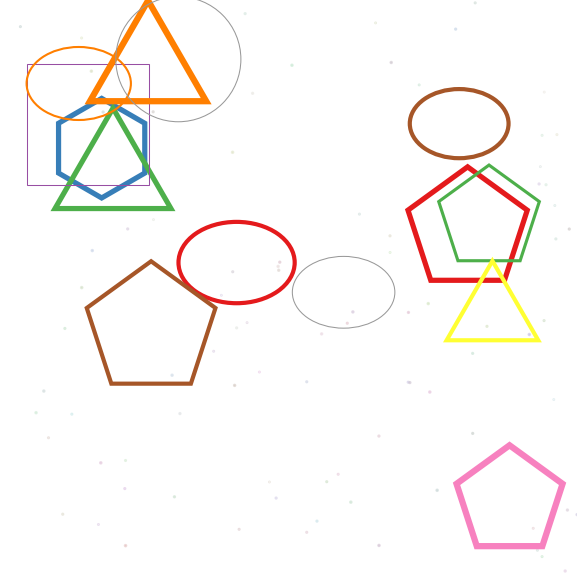[{"shape": "pentagon", "thickness": 2.5, "radius": 0.54, "center": [0.81, 0.602]}, {"shape": "oval", "thickness": 2, "radius": 0.5, "center": [0.41, 0.545]}, {"shape": "hexagon", "thickness": 2.5, "radius": 0.43, "center": [0.176, 0.743]}, {"shape": "pentagon", "thickness": 1.5, "radius": 0.46, "center": [0.847, 0.622]}, {"shape": "triangle", "thickness": 2.5, "radius": 0.58, "center": [0.196, 0.696]}, {"shape": "square", "thickness": 0.5, "radius": 0.53, "center": [0.152, 0.783]}, {"shape": "triangle", "thickness": 3, "radius": 0.58, "center": [0.256, 0.882]}, {"shape": "oval", "thickness": 1, "radius": 0.45, "center": [0.136, 0.855]}, {"shape": "triangle", "thickness": 2, "radius": 0.46, "center": [0.853, 0.456]}, {"shape": "oval", "thickness": 2, "radius": 0.43, "center": [0.795, 0.785]}, {"shape": "pentagon", "thickness": 2, "radius": 0.59, "center": [0.262, 0.43]}, {"shape": "pentagon", "thickness": 3, "radius": 0.48, "center": [0.882, 0.132]}, {"shape": "oval", "thickness": 0.5, "radius": 0.44, "center": [0.595, 0.493]}, {"shape": "circle", "thickness": 0.5, "radius": 0.54, "center": [0.309, 0.897]}]